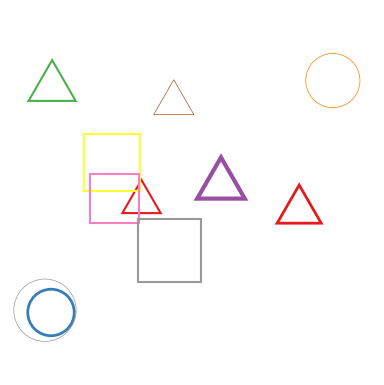[{"shape": "triangle", "thickness": 2, "radius": 0.33, "center": [0.777, 0.453]}, {"shape": "triangle", "thickness": 1.5, "radius": 0.29, "center": [0.368, 0.475]}, {"shape": "circle", "thickness": 2, "radius": 0.3, "center": [0.132, 0.188]}, {"shape": "triangle", "thickness": 1.5, "radius": 0.35, "center": [0.135, 0.773]}, {"shape": "triangle", "thickness": 3, "radius": 0.36, "center": [0.574, 0.52]}, {"shape": "circle", "thickness": 0.5, "radius": 0.35, "center": [0.865, 0.791]}, {"shape": "square", "thickness": 1.5, "radius": 0.37, "center": [0.29, 0.578]}, {"shape": "triangle", "thickness": 0.5, "radius": 0.3, "center": [0.451, 0.732]}, {"shape": "square", "thickness": 1.5, "radius": 0.32, "center": [0.298, 0.485]}, {"shape": "square", "thickness": 1.5, "radius": 0.41, "center": [0.441, 0.349]}, {"shape": "circle", "thickness": 0.5, "radius": 0.4, "center": [0.117, 0.194]}]